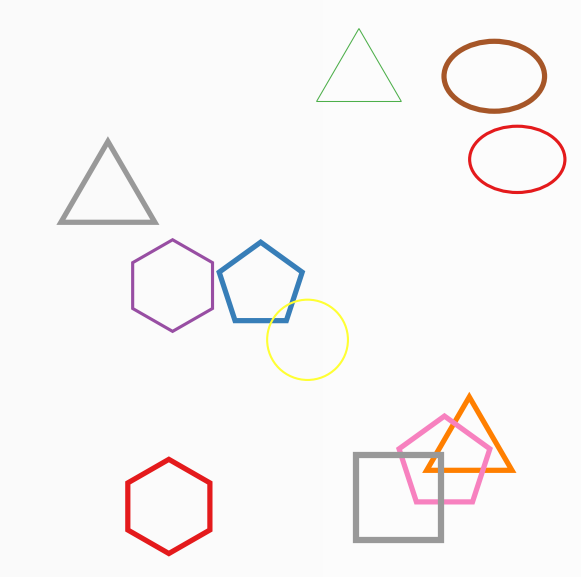[{"shape": "oval", "thickness": 1.5, "radius": 0.41, "center": [0.89, 0.723]}, {"shape": "hexagon", "thickness": 2.5, "radius": 0.41, "center": [0.291, 0.122]}, {"shape": "pentagon", "thickness": 2.5, "radius": 0.38, "center": [0.449, 0.505]}, {"shape": "triangle", "thickness": 0.5, "radius": 0.42, "center": [0.618, 0.866]}, {"shape": "hexagon", "thickness": 1.5, "radius": 0.4, "center": [0.297, 0.505]}, {"shape": "triangle", "thickness": 2.5, "radius": 0.42, "center": [0.807, 0.227]}, {"shape": "circle", "thickness": 1, "radius": 0.35, "center": [0.529, 0.411]}, {"shape": "oval", "thickness": 2.5, "radius": 0.43, "center": [0.85, 0.867]}, {"shape": "pentagon", "thickness": 2.5, "radius": 0.41, "center": [0.765, 0.197]}, {"shape": "triangle", "thickness": 2.5, "radius": 0.47, "center": [0.186, 0.661]}, {"shape": "square", "thickness": 3, "radius": 0.37, "center": [0.686, 0.137]}]